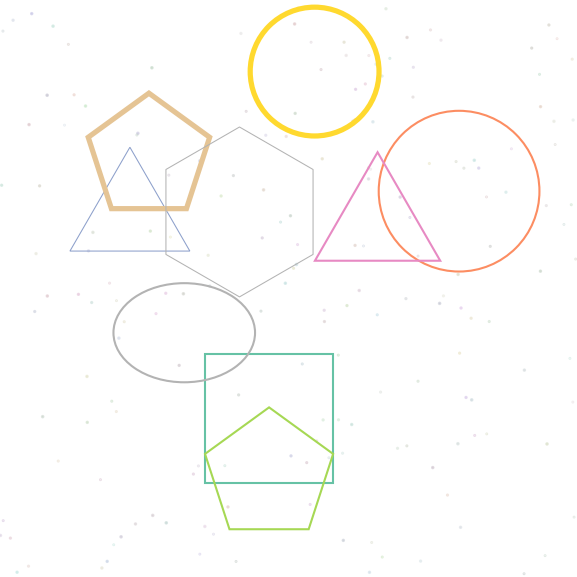[{"shape": "square", "thickness": 1, "radius": 0.56, "center": [0.466, 0.274]}, {"shape": "circle", "thickness": 1, "radius": 0.7, "center": [0.795, 0.668]}, {"shape": "triangle", "thickness": 0.5, "radius": 0.6, "center": [0.225, 0.624]}, {"shape": "triangle", "thickness": 1, "radius": 0.63, "center": [0.654, 0.61]}, {"shape": "pentagon", "thickness": 1, "radius": 0.58, "center": [0.466, 0.177]}, {"shape": "circle", "thickness": 2.5, "radius": 0.56, "center": [0.545, 0.875]}, {"shape": "pentagon", "thickness": 2.5, "radius": 0.55, "center": [0.258, 0.727]}, {"shape": "hexagon", "thickness": 0.5, "radius": 0.74, "center": [0.415, 0.632]}, {"shape": "oval", "thickness": 1, "radius": 0.61, "center": [0.319, 0.423]}]